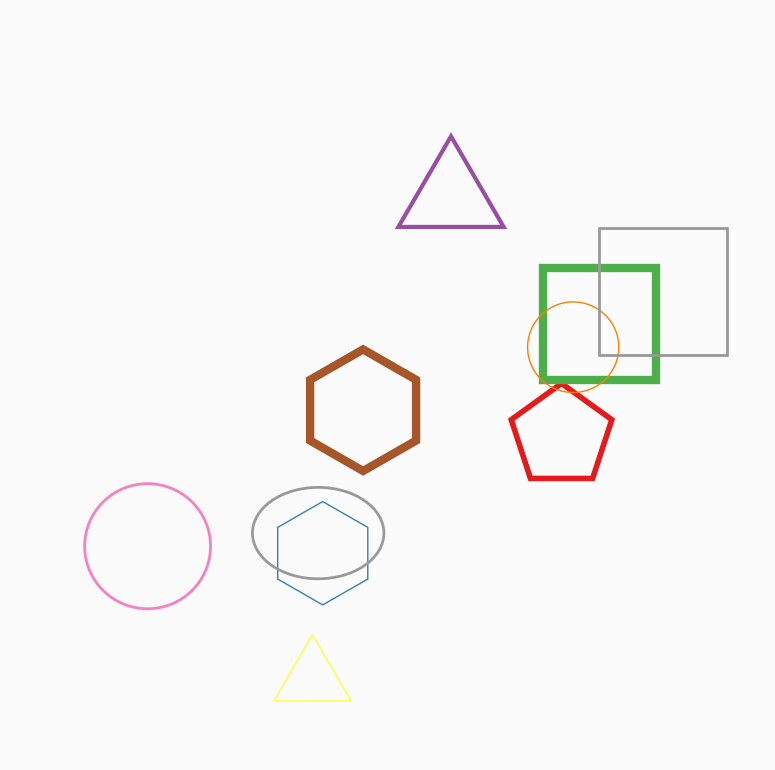[{"shape": "pentagon", "thickness": 2, "radius": 0.34, "center": [0.725, 0.434]}, {"shape": "hexagon", "thickness": 0.5, "radius": 0.34, "center": [0.416, 0.282]}, {"shape": "square", "thickness": 3, "radius": 0.36, "center": [0.773, 0.579]}, {"shape": "triangle", "thickness": 1.5, "radius": 0.39, "center": [0.582, 0.745]}, {"shape": "circle", "thickness": 0.5, "radius": 0.29, "center": [0.74, 0.549]}, {"shape": "triangle", "thickness": 0.5, "radius": 0.29, "center": [0.403, 0.118]}, {"shape": "hexagon", "thickness": 3, "radius": 0.39, "center": [0.469, 0.467]}, {"shape": "circle", "thickness": 1, "radius": 0.41, "center": [0.19, 0.291]}, {"shape": "square", "thickness": 1, "radius": 0.41, "center": [0.855, 0.622]}, {"shape": "oval", "thickness": 1, "radius": 0.42, "center": [0.411, 0.308]}]